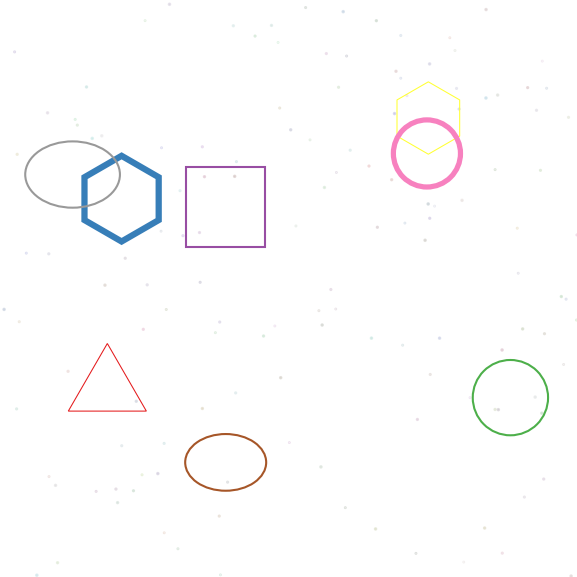[{"shape": "triangle", "thickness": 0.5, "radius": 0.39, "center": [0.186, 0.326]}, {"shape": "hexagon", "thickness": 3, "radius": 0.37, "center": [0.211, 0.655]}, {"shape": "circle", "thickness": 1, "radius": 0.33, "center": [0.884, 0.311]}, {"shape": "square", "thickness": 1, "radius": 0.34, "center": [0.39, 0.641]}, {"shape": "hexagon", "thickness": 0.5, "radius": 0.31, "center": [0.742, 0.795]}, {"shape": "oval", "thickness": 1, "radius": 0.35, "center": [0.391, 0.198]}, {"shape": "circle", "thickness": 2.5, "radius": 0.29, "center": [0.739, 0.733]}, {"shape": "oval", "thickness": 1, "radius": 0.41, "center": [0.126, 0.697]}]